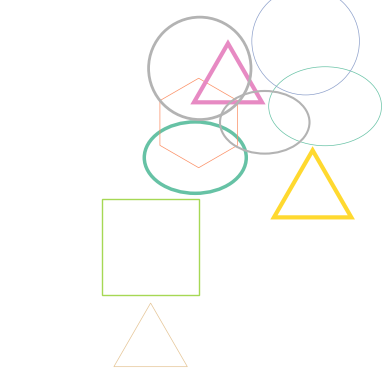[{"shape": "oval", "thickness": 0.5, "radius": 0.73, "center": [0.844, 0.724]}, {"shape": "oval", "thickness": 2.5, "radius": 0.66, "center": [0.507, 0.591]}, {"shape": "hexagon", "thickness": 0.5, "radius": 0.58, "center": [0.516, 0.681]}, {"shape": "circle", "thickness": 0.5, "radius": 0.7, "center": [0.794, 0.893]}, {"shape": "triangle", "thickness": 3, "radius": 0.51, "center": [0.592, 0.785]}, {"shape": "square", "thickness": 1, "radius": 0.63, "center": [0.391, 0.359]}, {"shape": "triangle", "thickness": 3, "radius": 0.58, "center": [0.812, 0.493]}, {"shape": "triangle", "thickness": 0.5, "radius": 0.55, "center": [0.391, 0.103]}, {"shape": "oval", "thickness": 1.5, "radius": 0.58, "center": [0.688, 0.682]}, {"shape": "circle", "thickness": 2, "radius": 0.67, "center": [0.519, 0.822]}]